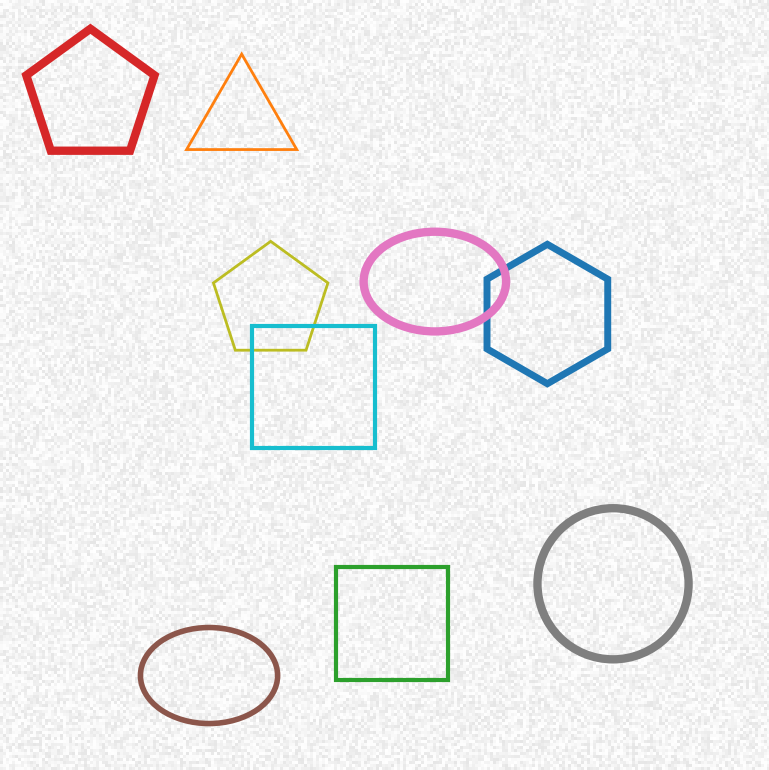[{"shape": "hexagon", "thickness": 2.5, "radius": 0.45, "center": [0.711, 0.592]}, {"shape": "triangle", "thickness": 1, "radius": 0.41, "center": [0.314, 0.847]}, {"shape": "square", "thickness": 1.5, "radius": 0.36, "center": [0.509, 0.19]}, {"shape": "pentagon", "thickness": 3, "radius": 0.44, "center": [0.117, 0.875]}, {"shape": "oval", "thickness": 2, "radius": 0.45, "center": [0.271, 0.123]}, {"shape": "oval", "thickness": 3, "radius": 0.46, "center": [0.565, 0.634]}, {"shape": "circle", "thickness": 3, "radius": 0.49, "center": [0.796, 0.242]}, {"shape": "pentagon", "thickness": 1, "radius": 0.39, "center": [0.352, 0.608]}, {"shape": "square", "thickness": 1.5, "radius": 0.4, "center": [0.407, 0.498]}]